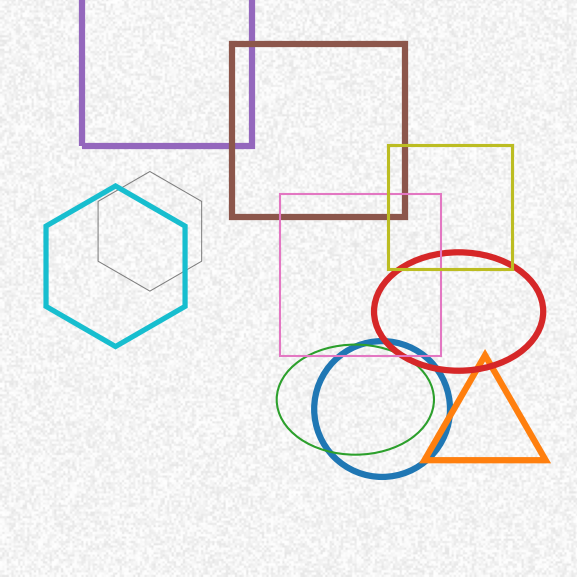[{"shape": "circle", "thickness": 3, "radius": 0.59, "center": [0.662, 0.291]}, {"shape": "triangle", "thickness": 3, "radius": 0.61, "center": [0.84, 0.263]}, {"shape": "oval", "thickness": 1, "radius": 0.68, "center": [0.615, 0.307]}, {"shape": "oval", "thickness": 3, "radius": 0.73, "center": [0.794, 0.46]}, {"shape": "square", "thickness": 3, "radius": 0.74, "center": [0.289, 0.894]}, {"shape": "square", "thickness": 3, "radius": 0.75, "center": [0.551, 0.773]}, {"shape": "square", "thickness": 1, "radius": 0.7, "center": [0.624, 0.523]}, {"shape": "hexagon", "thickness": 0.5, "radius": 0.52, "center": [0.26, 0.599]}, {"shape": "square", "thickness": 1.5, "radius": 0.54, "center": [0.779, 0.641]}, {"shape": "hexagon", "thickness": 2.5, "radius": 0.7, "center": [0.2, 0.538]}]